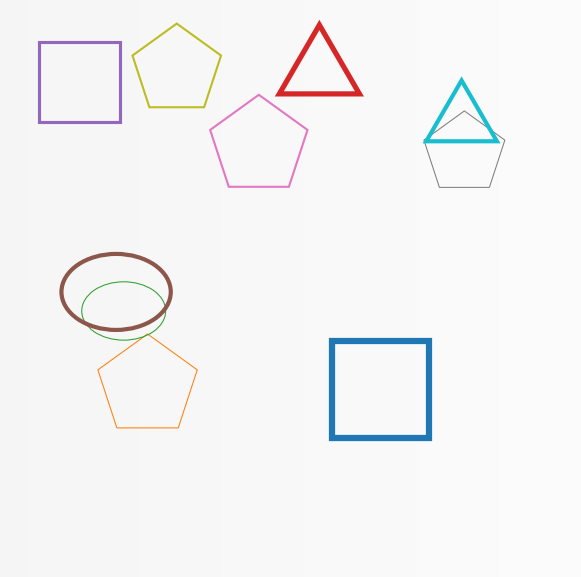[{"shape": "square", "thickness": 3, "radius": 0.42, "center": [0.655, 0.324]}, {"shape": "pentagon", "thickness": 0.5, "radius": 0.45, "center": [0.254, 0.331]}, {"shape": "oval", "thickness": 0.5, "radius": 0.36, "center": [0.213, 0.461]}, {"shape": "triangle", "thickness": 2.5, "radius": 0.4, "center": [0.549, 0.876]}, {"shape": "square", "thickness": 1.5, "radius": 0.35, "center": [0.138, 0.857]}, {"shape": "oval", "thickness": 2, "radius": 0.47, "center": [0.2, 0.494]}, {"shape": "pentagon", "thickness": 1, "radius": 0.44, "center": [0.445, 0.747]}, {"shape": "pentagon", "thickness": 0.5, "radius": 0.37, "center": [0.799, 0.734]}, {"shape": "pentagon", "thickness": 1, "radius": 0.4, "center": [0.304, 0.878]}, {"shape": "triangle", "thickness": 2, "radius": 0.35, "center": [0.794, 0.79]}]